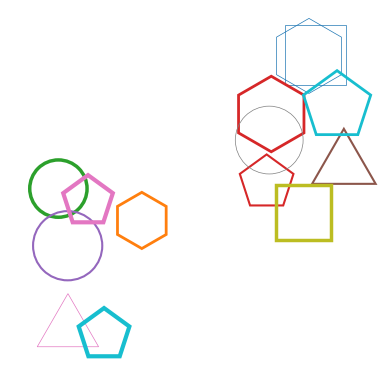[{"shape": "hexagon", "thickness": 0.5, "radius": 0.49, "center": [0.803, 0.855]}, {"shape": "square", "thickness": 0.5, "radius": 0.39, "center": [0.82, 0.857]}, {"shape": "hexagon", "thickness": 2, "radius": 0.37, "center": [0.368, 0.427]}, {"shape": "circle", "thickness": 2.5, "radius": 0.37, "center": [0.152, 0.51]}, {"shape": "hexagon", "thickness": 2, "radius": 0.49, "center": [0.705, 0.704]}, {"shape": "pentagon", "thickness": 1.5, "radius": 0.37, "center": [0.693, 0.526]}, {"shape": "circle", "thickness": 1.5, "radius": 0.45, "center": [0.176, 0.362]}, {"shape": "triangle", "thickness": 1.5, "radius": 0.48, "center": [0.893, 0.57]}, {"shape": "pentagon", "thickness": 3, "radius": 0.34, "center": [0.229, 0.477]}, {"shape": "triangle", "thickness": 0.5, "radius": 0.46, "center": [0.176, 0.145]}, {"shape": "circle", "thickness": 0.5, "radius": 0.44, "center": [0.699, 0.636]}, {"shape": "square", "thickness": 2.5, "radius": 0.36, "center": [0.787, 0.447]}, {"shape": "pentagon", "thickness": 2, "radius": 0.46, "center": [0.875, 0.725]}, {"shape": "pentagon", "thickness": 3, "radius": 0.35, "center": [0.27, 0.131]}]